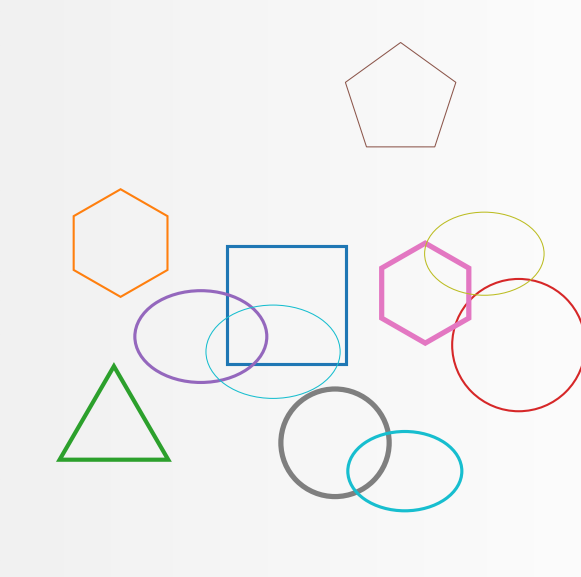[{"shape": "square", "thickness": 1.5, "radius": 0.51, "center": [0.493, 0.471]}, {"shape": "hexagon", "thickness": 1, "radius": 0.47, "center": [0.207, 0.578]}, {"shape": "triangle", "thickness": 2, "radius": 0.54, "center": [0.196, 0.257]}, {"shape": "circle", "thickness": 1, "radius": 0.57, "center": [0.892, 0.402]}, {"shape": "oval", "thickness": 1.5, "radius": 0.57, "center": [0.346, 0.416]}, {"shape": "pentagon", "thickness": 0.5, "radius": 0.5, "center": [0.689, 0.826]}, {"shape": "hexagon", "thickness": 2.5, "radius": 0.43, "center": [0.732, 0.492]}, {"shape": "circle", "thickness": 2.5, "radius": 0.47, "center": [0.576, 0.232]}, {"shape": "oval", "thickness": 0.5, "radius": 0.51, "center": [0.833, 0.56]}, {"shape": "oval", "thickness": 1.5, "radius": 0.49, "center": [0.696, 0.183]}, {"shape": "oval", "thickness": 0.5, "radius": 0.58, "center": [0.47, 0.39]}]